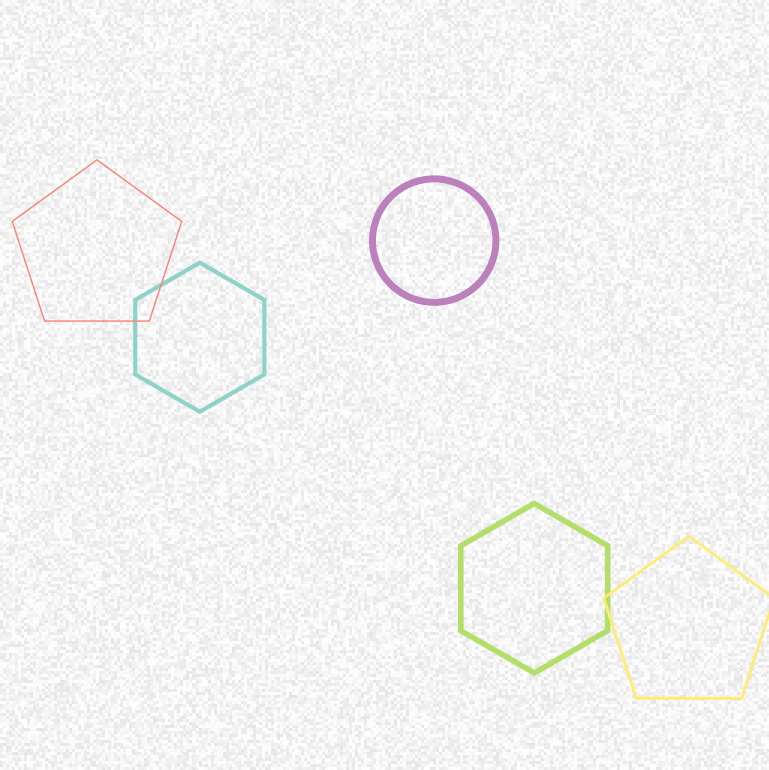[{"shape": "hexagon", "thickness": 1.5, "radius": 0.48, "center": [0.259, 0.562]}, {"shape": "pentagon", "thickness": 0.5, "radius": 0.58, "center": [0.126, 0.677]}, {"shape": "hexagon", "thickness": 2, "radius": 0.55, "center": [0.694, 0.236]}, {"shape": "circle", "thickness": 2.5, "radius": 0.4, "center": [0.564, 0.688]}, {"shape": "pentagon", "thickness": 1, "radius": 0.58, "center": [0.895, 0.187]}]